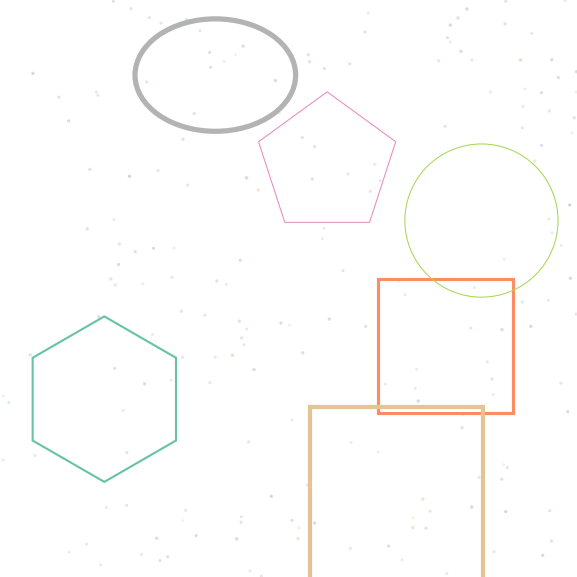[{"shape": "hexagon", "thickness": 1, "radius": 0.72, "center": [0.181, 0.308]}, {"shape": "square", "thickness": 1.5, "radius": 0.58, "center": [0.771, 0.4]}, {"shape": "pentagon", "thickness": 0.5, "radius": 0.62, "center": [0.566, 0.715]}, {"shape": "circle", "thickness": 0.5, "radius": 0.66, "center": [0.834, 0.617]}, {"shape": "square", "thickness": 2, "radius": 0.75, "center": [0.687, 0.145]}, {"shape": "oval", "thickness": 2.5, "radius": 0.7, "center": [0.373, 0.869]}]